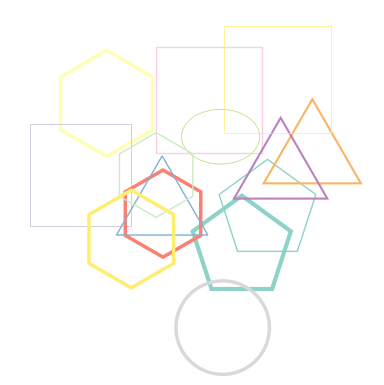[{"shape": "pentagon", "thickness": 1, "radius": 0.66, "center": [0.695, 0.454]}, {"shape": "pentagon", "thickness": 3, "radius": 0.67, "center": [0.628, 0.358]}, {"shape": "hexagon", "thickness": 2.5, "radius": 0.69, "center": [0.277, 0.732]}, {"shape": "square", "thickness": 0.5, "radius": 0.66, "center": [0.209, 0.545]}, {"shape": "hexagon", "thickness": 2.5, "radius": 0.57, "center": [0.423, 0.445]}, {"shape": "triangle", "thickness": 1, "radius": 0.69, "center": [0.421, 0.458]}, {"shape": "triangle", "thickness": 1.5, "radius": 0.73, "center": [0.811, 0.597]}, {"shape": "oval", "thickness": 0.5, "radius": 0.51, "center": [0.573, 0.645]}, {"shape": "square", "thickness": 1, "radius": 0.69, "center": [0.543, 0.74]}, {"shape": "circle", "thickness": 2.5, "radius": 0.61, "center": [0.578, 0.149]}, {"shape": "triangle", "thickness": 1.5, "radius": 0.7, "center": [0.729, 0.554]}, {"shape": "hexagon", "thickness": 1, "radius": 0.55, "center": [0.406, 0.545]}, {"shape": "square", "thickness": 0.5, "radius": 0.69, "center": [0.721, 0.793]}, {"shape": "hexagon", "thickness": 2.5, "radius": 0.63, "center": [0.341, 0.379]}]